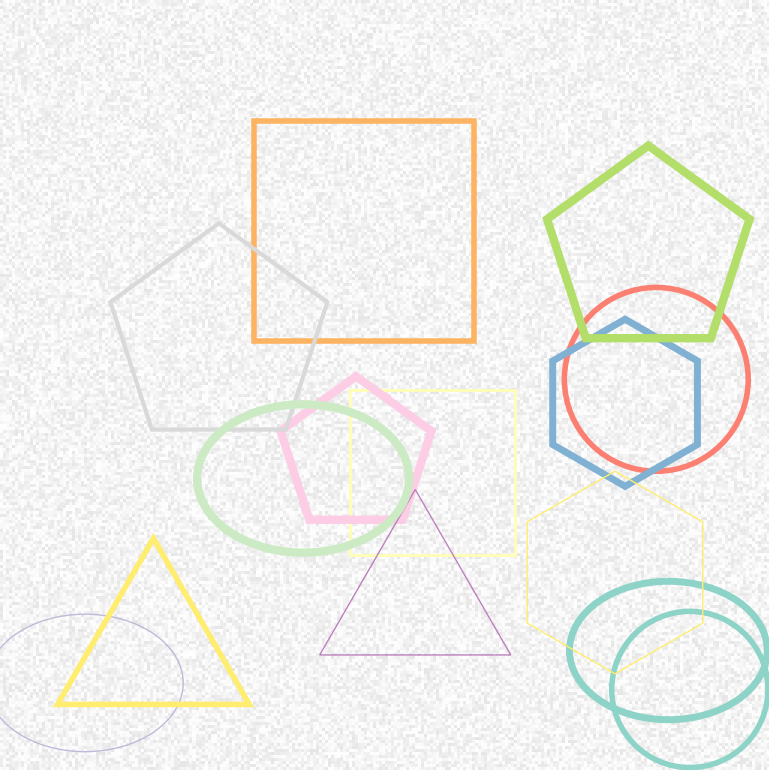[{"shape": "circle", "thickness": 2, "radius": 0.51, "center": [0.896, 0.105]}, {"shape": "oval", "thickness": 2.5, "radius": 0.64, "center": [0.868, 0.155]}, {"shape": "square", "thickness": 1, "radius": 0.54, "center": [0.562, 0.386]}, {"shape": "oval", "thickness": 0.5, "radius": 0.64, "center": [0.11, 0.113]}, {"shape": "circle", "thickness": 2, "radius": 0.6, "center": [0.852, 0.507]}, {"shape": "hexagon", "thickness": 2.5, "radius": 0.54, "center": [0.812, 0.477]}, {"shape": "square", "thickness": 2, "radius": 0.71, "center": [0.472, 0.7]}, {"shape": "pentagon", "thickness": 3, "radius": 0.69, "center": [0.842, 0.673]}, {"shape": "pentagon", "thickness": 3, "radius": 0.52, "center": [0.462, 0.408]}, {"shape": "pentagon", "thickness": 1.5, "radius": 0.74, "center": [0.284, 0.562]}, {"shape": "triangle", "thickness": 0.5, "radius": 0.72, "center": [0.539, 0.221]}, {"shape": "oval", "thickness": 3, "radius": 0.69, "center": [0.394, 0.379]}, {"shape": "hexagon", "thickness": 0.5, "radius": 0.66, "center": [0.799, 0.256]}, {"shape": "triangle", "thickness": 2, "radius": 0.72, "center": [0.199, 0.157]}]